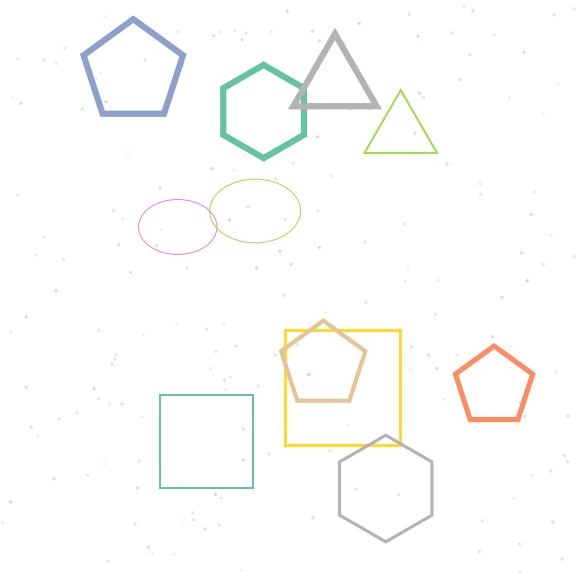[{"shape": "square", "thickness": 1, "radius": 0.4, "center": [0.357, 0.235]}, {"shape": "hexagon", "thickness": 3, "radius": 0.4, "center": [0.456, 0.806]}, {"shape": "pentagon", "thickness": 2.5, "radius": 0.35, "center": [0.856, 0.33]}, {"shape": "pentagon", "thickness": 3, "radius": 0.45, "center": [0.231, 0.875]}, {"shape": "oval", "thickness": 0.5, "radius": 0.34, "center": [0.308, 0.606]}, {"shape": "triangle", "thickness": 1, "radius": 0.36, "center": [0.694, 0.771]}, {"shape": "oval", "thickness": 0.5, "radius": 0.39, "center": [0.442, 0.634]}, {"shape": "square", "thickness": 1.5, "radius": 0.5, "center": [0.593, 0.328]}, {"shape": "pentagon", "thickness": 2, "radius": 0.38, "center": [0.56, 0.367]}, {"shape": "triangle", "thickness": 3, "radius": 0.42, "center": [0.58, 0.857]}, {"shape": "hexagon", "thickness": 1.5, "radius": 0.46, "center": [0.668, 0.153]}]